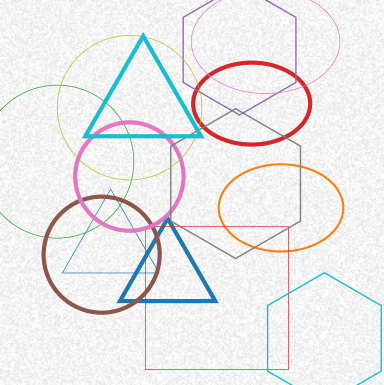[{"shape": "triangle", "thickness": 3, "radius": 0.72, "center": [0.435, 0.29]}, {"shape": "triangle", "thickness": 0.5, "radius": 0.73, "center": [0.288, 0.364]}, {"shape": "oval", "thickness": 1.5, "radius": 0.81, "center": [0.73, 0.46]}, {"shape": "circle", "thickness": 0.5, "radius": 0.99, "center": [0.149, 0.58]}, {"shape": "oval", "thickness": 3, "radius": 0.76, "center": [0.654, 0.731]}, {"shape": "square", "thickness": 0.5, "radius": 0.93, "center": [0.562, 0.226]}, {"shape": "hexagon", "thickness": 1, "radius": 0.85, "center": [0.622, 0.87]}, {"shape": "circle", "thickness": 3, "radius": 0.75, "center": [0.264, 0.339]}, {"shape": "circle", "thickness": 3, "radius": 0.7, "center": [0.336, 0.541]}, {"shape": "oval", "thickness": 0.5, "radius": 0.96, "center": [0.69, 0.892]}, {"shape": "hexagon", "thickness": 1, "radius": 0.97, "center": [0.612, 0.523]}, {"shape": "circle", "thickness": 0.5, "radius": 0.94, "center": [0.336, 0.72]}, {"shape": "hexagon", "thickness": 1, "radius": 0.85, "center": [0.843, 0.121]}, {"shape": "triangle", "thickness": 3, "radius": 0.87, "center": [0.372, 0.733]}]